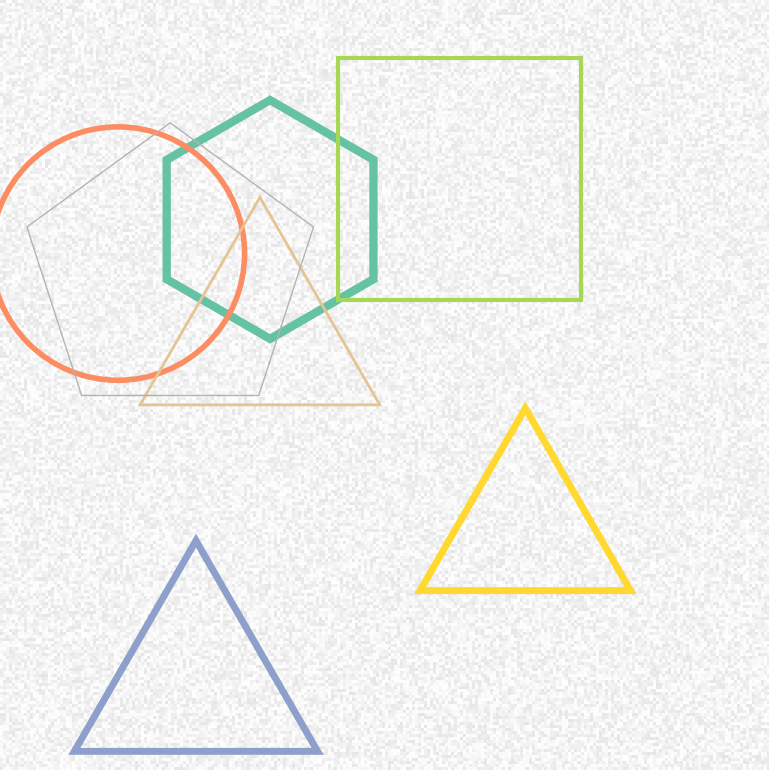[{"shape": "hexagon", "thickness": 3, "radius": 0.78, "center": [0.351, 0.715]}, {"shape": "circle", "thickness": 2, "radius": 0.82, "center": [0.153, 0.671]}, {"shape": "triangle", "thickness": 2.5, "radius": 0.91, "center": [0.255, 0.115]}, {"shape": "square", "thickness": 1.5, "radius": 0.79, "center": [0.597, 0.768]}, {"shape": "triangle", "thickness": 2.5, "radius": 0.79, "center": [0.682, 0.312]}, {"shape": "triangle", "thickness": 1, "radius": 0.9, "center": [0.338, 0.564]}, {"shape": "pentagon", "thickness": 0.5, "radius": 0.98, "center": [0.221, 0.645]}]